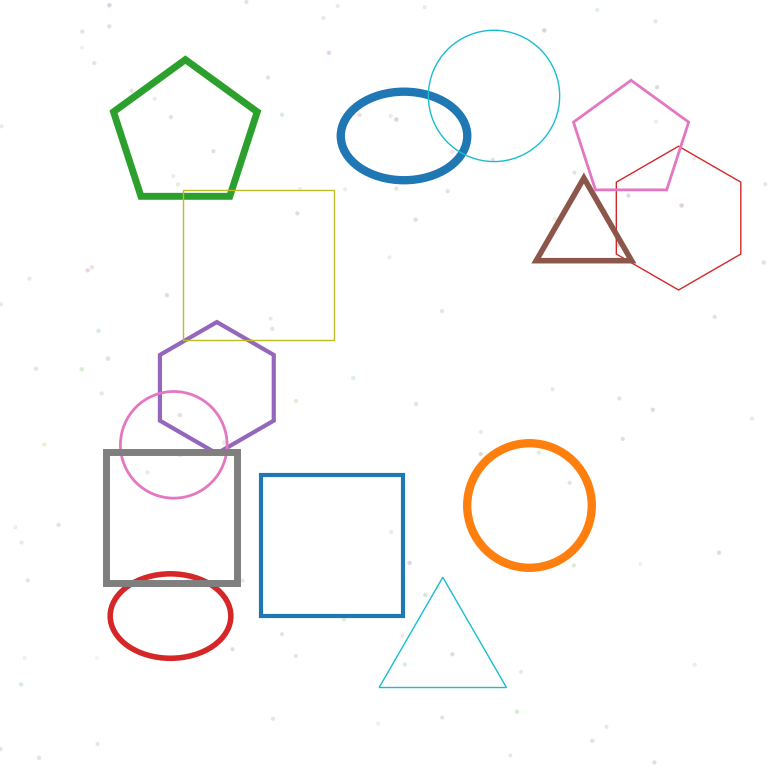[{"shape": "oval", "thickness": 3, "radius": 0.41, "center": [0.525, 0.823]}, {"shape": "square", "thickness": 1.5, "radius": 0.46, "center": [0.431, 0.292]}, {"shape": "circle", "thickness": 3, "radius": 0.4, "center": [0.688, 0.343]}, {"shape": "pentagon", "thickness": 2.5, "radius": 0.49, "center": [0.241, 0.824]}, {"shape": "hexagon", "thickness": 0.5, "radius": 0.47, "center": [0.881, 0.717]}, {"shape": "oval", "thickness": 2, "radius": 0.39, "center": [0.221, 0.2]}, {"shape": "hexagon", "thickness": 1.5, "radius": 0.43, "center": [0.282, 0.496]}, {"shape": "triangle", "thickness": 2, "radius": 0.36, "center": [0.758, 0.697]}, {"shape": "pentagon", "thickness": 1, "radius": 0.39, "center": [0.82, 0.817]}, {"shape": "circle", "thickness": 1, "radius": 0.35, "center": [0.226, 0.422]}, {"shape": "square", "thickness": 2.5, "radius": 0.42, "center": [0.222, 0.327]}, {"shape": "square", "thickness": 0.5, "radius": 0.49, "center": [0.335, 0.656]}, {"shape": "triangle", "thickness": 0.5, "radius": 0.48, "center": [0.575, 0.155]}, {"shape": "circle", "thickness": 0.5, "radius": 0.43, "center": [0.642, 0.875]}]